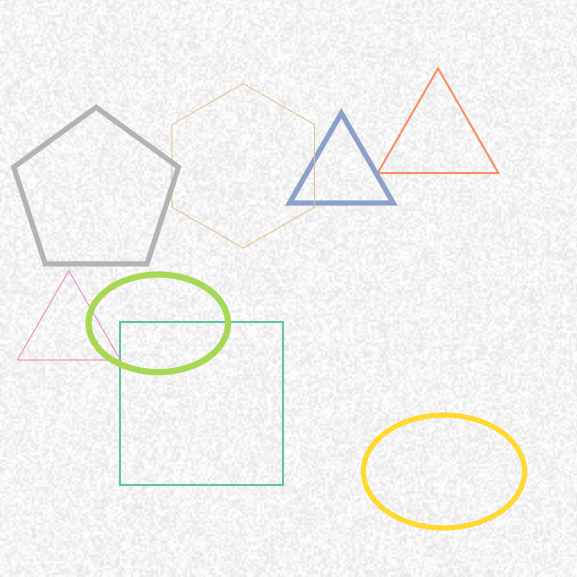[{"shape": "square", "thickness": 1, "radius": 0.71, "center": [0.349, 0.3]}, {"shape": "triangle", "thickness": 1, "radius": 0.6, "center": [0.759, 0.76]}, {"shape": "triangle", "thickness": 2.5, "radius": 0.52, "center": [0.591, 0.699]}, {"shape": "triangle", "thickness": 0.5, "radius": 0.51, "center": [0.119, 0.427]}, {"shape": "oval", "thickness": 3, "radius": 0.6, "center": [0.274, 0.439]}, {"shape": "oval", "thickness": 2.5, "radius": 0.7, "center": [0.769, 0.183]}, {"shape": "hexagon", "thickness": 0.5, "radius": 0.71, "center": [0.421, 0.712]}, {"shape": "pentagon", "thickness": 2.5, "radius": 0.75, "center": [0.166, 0.663]}]